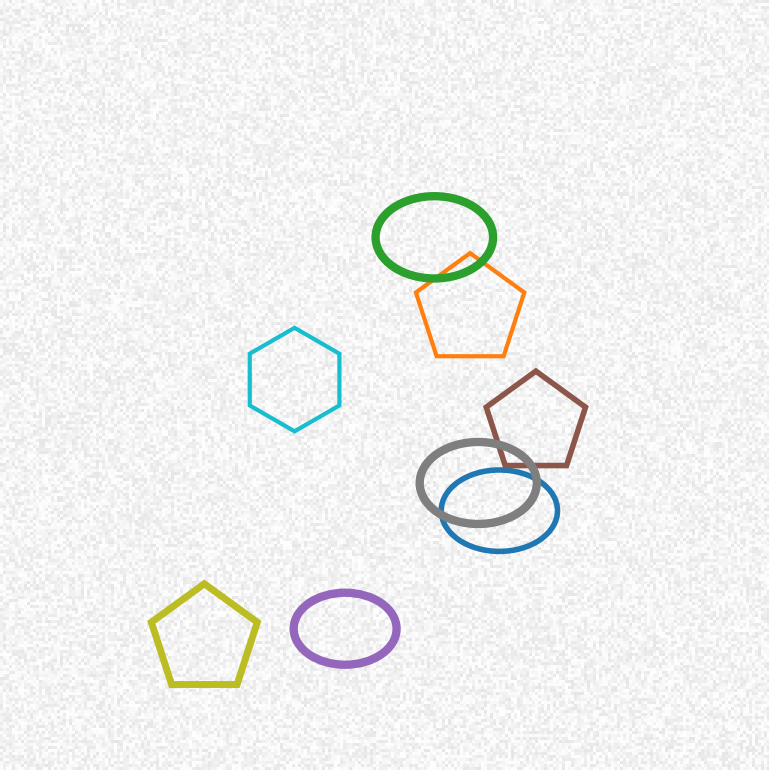[{"shape": "oval", "thickness": 2, "radius": 0.38, "center": [0.649, 0.337]}, {"shape": "pentagon", "thickness": 1.5, "radius": 0.37, "center": [0.611, 0.597]}, {"shape": "oval", "thickness": 3, "radius": 0.38, "center": [0.564, 0.692]}, {"shape": "oval", "thickness": 3, "radius": 0.33, "center": [0.448, 0.183]}, {"shape": "pentagon", "thickness": 2, "radius": 0.34, "center": [0.696, 0.45]}, {"shape": "oval", "thickness": 3, "radius": 0.38, "center": [0.621, 0.373]}, {"shape": "pentagon", "thickness": 2.5, "radius": 0.36, "center": [0.265, 0.17]}, {"shape": "hexagon", "thickness": 1.5, "radius": 0.34, "center": [0.383, 0.507]}]